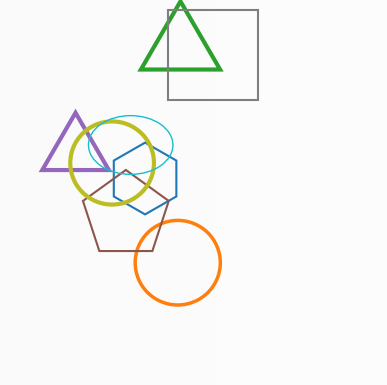[{"shape": "hexagon", "thickness": 1.5, "radius": 0.47, "center": [0.374, 0.536]}, {"shape": "circle", "thickness": 2.5, "radius": 0.55, "center": [0.459, 0.318]}, {"shape": "triangle", "thickness": 3, "radius": 0.59, "center": [0.466, 0.878]}, {"shape": "triangle", "thickness": 3, "radius": 0.5, "center": [0.195, 0.608]}, {"shape": "pentagon", "thickness": 1.5, "radius": 0.58, "center": [0.325, 0.442]}, {"shape": "square", "thickness": 1.5, "radius": 0.58, "center": [0.55, 0.857]}, {"shape": "circle", "thickness": 3, "radius": 0.54, "center": [0.289, 0.577]}, {"shape": "oval", "thickness": 1, "radius": 0.54, "center": [0.337, 0.623]}]